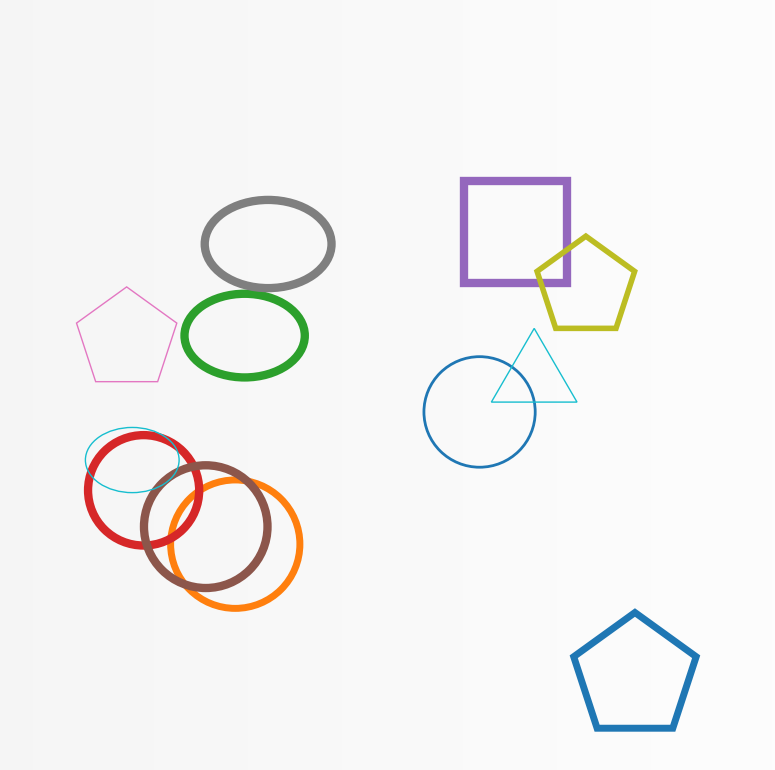[{"shape": "pentagon", "thickness": 2.5, "radius": 0.42, "center": [0.819, 0.121]}, {"shape": "circle", "thickness": 1, "radius": 0.36, "center": [0.619, 0.465]}, {"shape": "circle", "thickness": 2.5, "radius": 0.42, "center": [0.304, 0.293]}, {"shape": "oval", "thickness": 3, "radius": 0.39, "center": [0.316, 0.564]}, {"shape": "circle", "thickness": 3, "radius": 0.36, "center": [0.185, 0.363]}, {"shape": "square", "thickness": 3, "radius": 0.33, "center": [0.665, 0.699]}, {"shape": "circle", "thickness": 3, "radius": 0.4, "center": [0.265, 0.316]}, {"shape": "pentagon", "thickness": 0.5, "radius": 0.34, "center": [0.163, 0.559]}, {"shape": "oval", "thickness": 3, "radius": 0.41, "center": [0.346, 0.683]}, {"shape": "pentagon", "thickness": 2, "radius": 0.33, "center": [0.756, 0.627]}, {"shape": "triangle", "thickness": 0.5, "radius": 0.32, "center": [0.689, 0.51]}, {"shape": "oval", "thickness": 0.5, "radius": 0.3, "center": [0.171, 0.403]}]